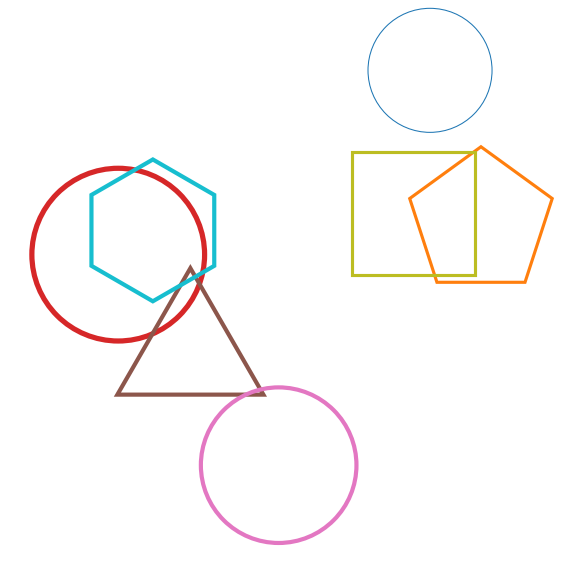[{"shape": "circle", "thickness": 0.5, "radius": 0.54, "center": [0.745, 0.877]}, {"shape": "pentagon", "thickness": 1.5, "radius": 0.65, "center": [0.833, 0.615]}, {"shape": "circle", "thickness": 2.5, "radius": 0.75, "center": [0.205, 0.558]}, {"shape": "triangle", "thickness": 2, "radius": 0.73, "center": [0.33, 0.389]}, {"shape": "circle", "thickness": 2, "radius": 0.67, "center": [0.483, 0.194]}, {"shape": "square", "thickness": 1.5, "radius": 0.53, "center": [0.716, 0.63]}, {"shape": "hexagon", "thickness": 2, "radius": 0.61, "center": [0.265, 0.6]}]